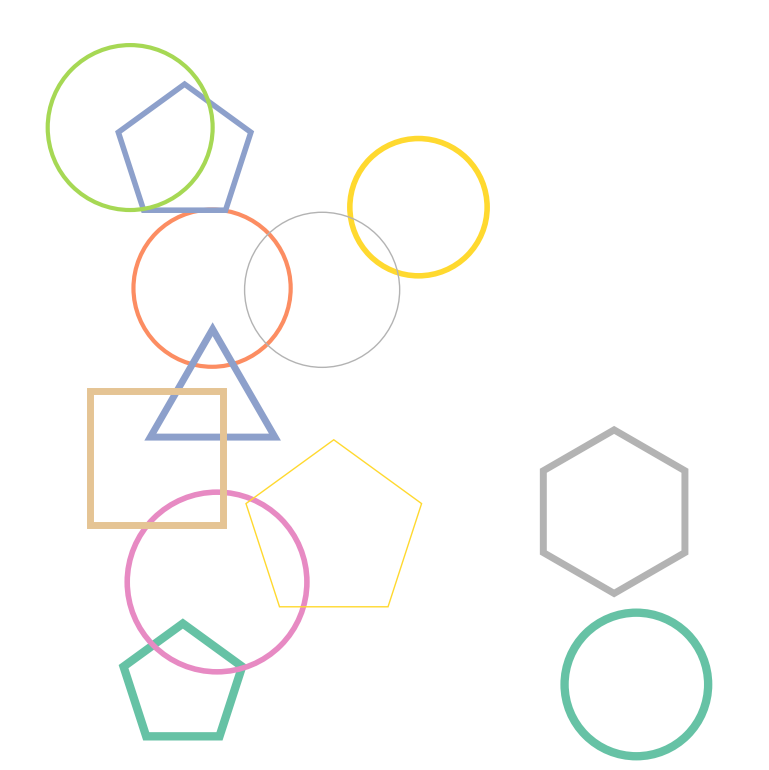[{"shape": "circle", "thickness": 3, "radius": 0.47, "center": [0.826, 0.111]}, {"shape": "pentagon", "thickness": 3, "radius": 0.4, "center": [0.237, 0.109]}, {"shape": "circle", "thickness": 1.5, "radius": 0.51, "center": [0.275, 0.626]}, {"shape": "triangle", "thickness": 2.5, "radius": 0.47, "center": [0.276, 0.479]}, {"shape": "pentagon", "thickness": 2, "radius": 0.45, "center": [0.24, 0.8]}, {"shape": "circle", "thickness": 2, "radius": 0.58, "center": [0.282, 0.244]}, {"shape": "circle", "thickness": 1.5, "radius": 0.54, "center": [0.169, 0.834]}, {"shape": "circle", "thickness": 2, "radius": 0.45, "center": [0.543, 0.731]}, {"shape": "pentagon", "thickness": 0.5, "radius": 0.6, "center": [0.433, 0.309]}, {"shape": "square", "thickness": 2.5, "radius": 0.43, "center": [0.203, 0.405]}, {"shape": "circle", "thickness": 0.5, "radius": 0.5, "center": [0.418, 0.624]}, {"shape": "hexagon", "thickness": 2.5, "radius": 0.53, "center": [0.798, 0.336]}]